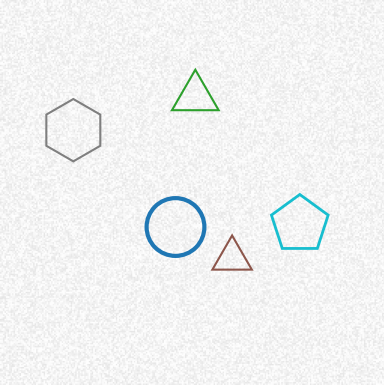[{"shape": "circle", "thickness": 3, "radius": 0.38, "center": [0.456, 0.41]}, {"shape": "triangle", "thickness": 1.5, "radius": 0.35, "center": [0.507, 0.749]}, {"shape": "triangle", "thickness": 1.5, "radius": 0.3, "center": [0.603, 0.329]}, {"shape": "hexagon", "thickness": 1.5, "radius": 0.4, "center": [0.19, 0.662]}, {"shape": "pentagon", "thickness": 2, "radius": 0.39, "center": [0.779, 0.417]}]